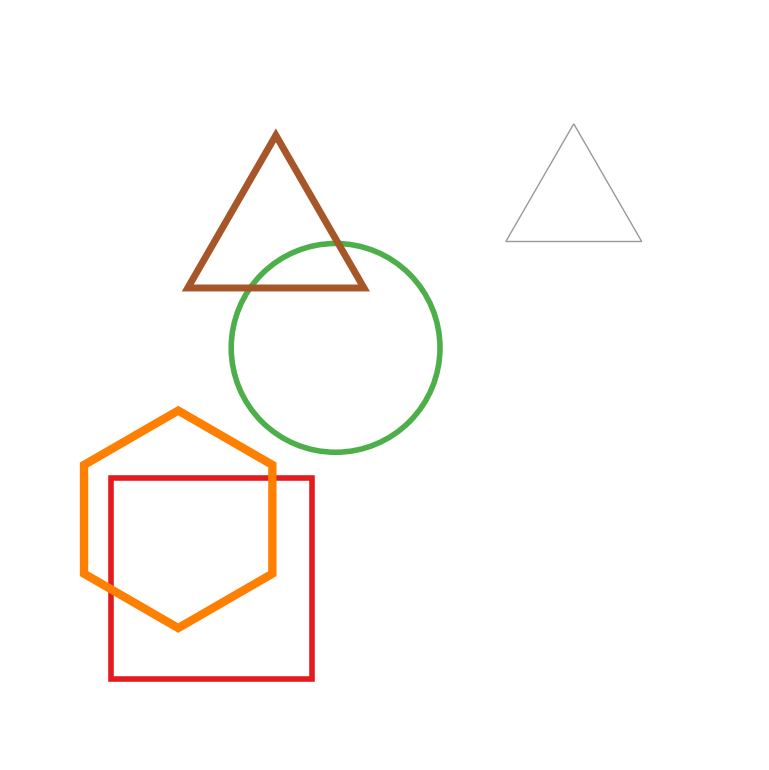[{"shape": "square", "thickness": 2, "radius": 0.65, "center": [0.275, 0.249]}, {"shape": "circle", "thickness": 2, "radius": 0.68, "center": [0.436, 0.548]}, {"shape": "hexagon", "thickness": 3, "radius": 0.71, "center": [0.231, 0.326]}, {"shape": "triangle", "thickness": 2.5, "radius": 0.66, "center": [0.358, 0.692]}, {"shape": "triangle", "thickness": 0.5, "radius": 0.51, "center": [0.745, 0.737]}]